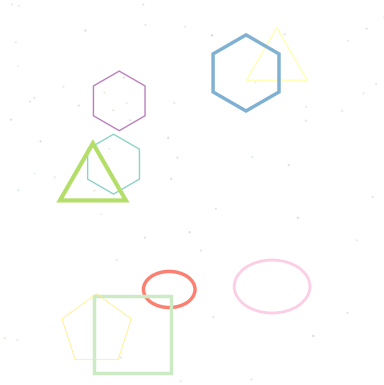[{"shape": "hexagon", "thickness": 1, "radius": 0.39, "center": [0.295, 0.574]}, {"shape": "triangle", "thickness": 1, "radius": 0.46, "center": [0.719, 0.837]}, {"shape": "oval", "thickness": 2.5, "radius": 0.34, "center": [0.44, 0.248]}, {"shape": "hexagon", "thickness": 2.5, "radius": 0.49, "center": [0.639, 0.811]}, {"shape": "triangle", "thickness": 3, "radius": 0.49, "center": [0.241, 0.529]}, {"shape": "oval", "thickness": 2, "radius": 0.49, "center": [0.707, 0.256]}, {"shape": "hexagon", "thickness": 1, "radius": 0.39, "center": [0.31, 0.738]}, {"shape": "square", "thickness": 2.5, "radius": 0.5, "center": [0.345, 0.131]}, {"shape": "pentagon", "thickness": 0.5, "radius": 0.47, "center": [0.251, 0.142]}]